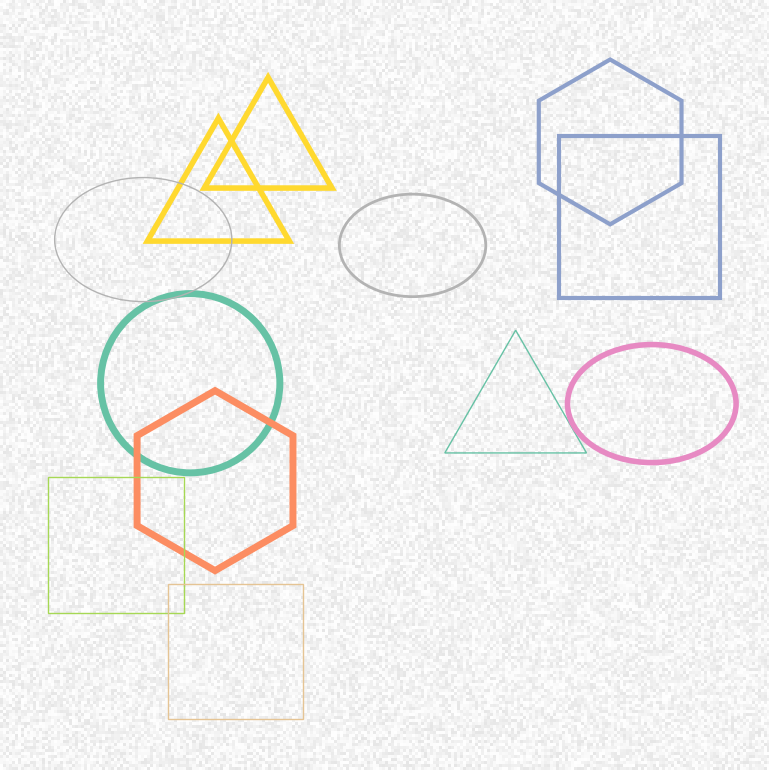[{"shape": "triangle", "thickness": 0.5, "radius": 0.53, "center": [0.67, 0.465]}, {"shape": "circle", "thickness": 2.5, "radius": 0.58, "center": [0.247, 0.502]}, {"shape": "hexagon", "thickness": 2.5, "radius": 0.58, "center": [0.279, 0.376]}, {"shape": "hexagon", "thickness": 1.5, "radius": 0.54, "center": [0.792, 0.816]}, {"shape": "square", "thickness": 1.5, "radius": 0.53, "center": [0.83, 0.718]}, {"shape": "oval", "thickness": 2, "radius": 0.55, "center": [0.846, 0.476]}, {"shape": "square", "thickness": 0.5, "radius": 0.44, "center": [0.151, 0.293]}, {"shape": "triangle", "thickness": 2, "radius": 0.48, "center": [0.348, 0.804]}, {"shape": "triangle", "thickness": 2, "radius": 0.53, "center": [0.284, 0.74]}, {"shape": "square", "thickness": 0.5, "radius": 0.44, "center": [0.306, 0.154]}, {"shape": "oval", "thickness": 1, "radius": 0.48, "center": [0.536, 0.681]}, {"shape": "oval", "thickness": 0.5, "radius": 0.58, "center": [0.186, 0.689]}]